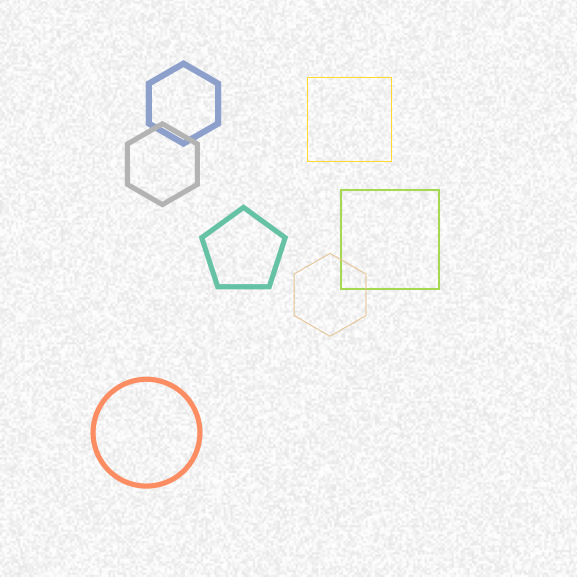[{"shape": "pentagon", "thickness": 2.5, "radius": 0.38, "center": [0.422, 0.564]}, {"shape": "circle", "thickness": 2.5, "radius": 0.46, "center": [0.254, 0.25]}, {"shape": "hexagon", "thickness": 3, "radius": 0.35, "center": [0.318, 0.82]}, {"shape": "square", "thickness": 1, "radius": 0.43, "center": [0.675, 0.584]}, {"shape": "square", "thickness": 0.5, "radius": 0.36, "center": [0.604, 0.793]}, {"shape": "hexagon", "thickness": 0.5, "radius": 0.36, "center": [0.572, 0.489]}, {"shape": "hexagon", "thickness": 2.5, "radius": 0.35, "center": [0.281, 0.715]}]